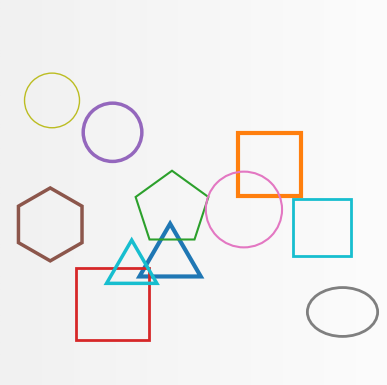[{"shape": "triangle", "thickness": 3, "radius": 0.46, "center": [0.439, 0.328]}, {"shape": "square", "thickness": 3, "radius": 0.41, "center": [0.695, 0.573]}, {"shape": "pentagon", "thickness": 1.5, "radius": 0.49, "center": [0.444, 0.458]}, {"shape": "square", "thickness": 2, "radius": 0.47, "center": [0.291, 0.21]}, {"shape": "circle", "thickness": 2.5, "radius": 0.38, "center": [0.29, 0.656]}, {"shape": "hexagon", "thickness": 2.5, "radius": 0.47, "center": [0.13, 0.417]}, {"shape": "circle", "thickness": 1.5, "radius": 0.49, "center": [0.629, 0.456]}, {"shape": "oval", "thickness": 2, "radius": 0.45, "center": [0.884, 0.19]}, {"shape": "circle", "thickness": 1, "radius": 0.35, "center": [0.134, 0.739]}, {"shape": "triangle", "thickness": 2.5, "radius": 0.37, "center": [0.34, 0.301]}, {"shape": "square", "thickness": 2, "radius": 0.37, "center": [0.831, 0.408]}]